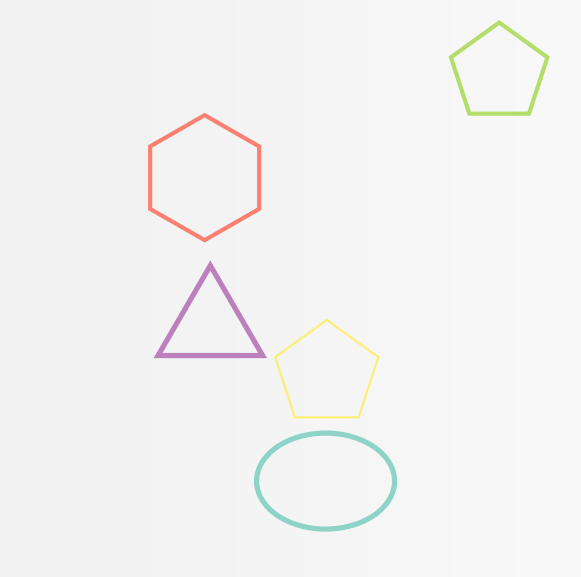[{"shape": "oval", "thickness": 2.5, "radius": 0.59, "center": [0.56, 0.166]}, {"shape": "hexagon", "thickness": 2, "radius": 0.54, "center": [0.352, 0.692]}, {"shape": "pentagon", "thickness": 2, "radius": 0.44, "center": [0.859, 0.873]}, {"shape": "triangle", "thickness": 2.5, "radius": 0.52, "center": [0.362, 0.435]}, {"shape": "pentagon", "thickness": 1, "radius": 0.47, "center": [0.562, 0.352]}]